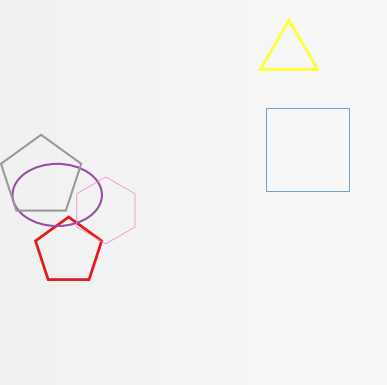[{"shape": "pentagon", "thickness": 2, "radius": 0.45, "center": [0.177, 0.346]}, {"shape": "square", "thickness": 0.5, "radius": 0.54, "center": [0.792, 0.611]}, {"shape": "oval", "thickness": 1.5, "radius": 0.58, "center": [0.148, 0.494]}, {"shape": "triangle", "thickness": 2, "radius": 0.42, "center": [0.746, 0.862]}, {"shape": "hexagon", "thickness": 0.5, "radius": 0.43, "center": [0.273, 0.454]}, {"shape": "pentagon", "thickness": 1.5, "radius": 0.54, "center": [0.106, 0.541]}]